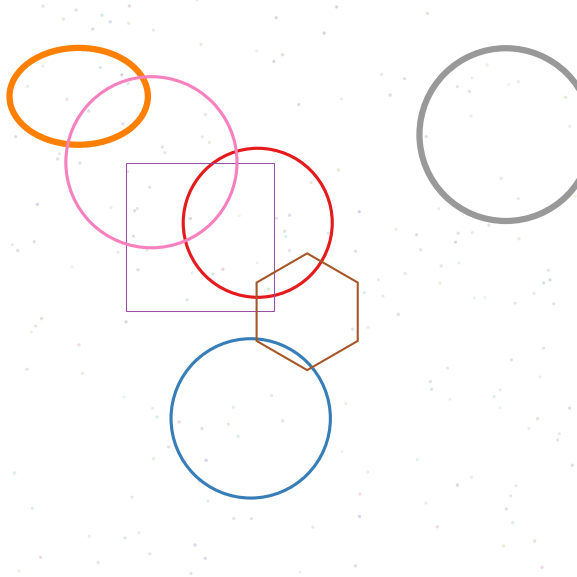[{"shape": "circle", "thickness": 1.5, "radius": 0.65, "center": [0.446, 0.613]}, {"shape": "circle", "thickness": 1.5, "radius": 0.69, "center": [0.434, 0.275]}, {"shape": "square", "thickness": 0.5, "radius": 0.64, "center": [0.346, 0.588]}, {"shape": "oval", "thickness": 3, "radius": 0.6, "center": [0.136, 0.832]}, {"shape": "hexagon", "thickness": 1, "radius": 0.51, "center": [0.532, 0.459]}, {"shape": "circle", "thickness": 1.5, "radius": 0.74, "center": [0.262, 0.718]}, {"shape": "circle", "thickness": 3, "radius": 0.75, "center": [0.876, 0.766]}]